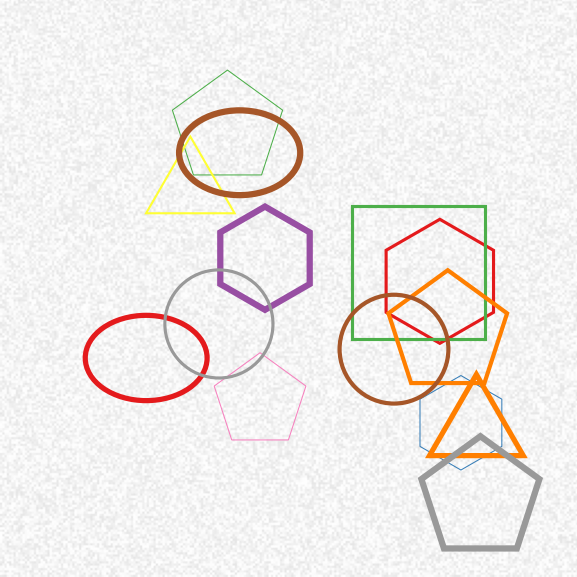[{"shape": "oval", "thickness": 2.5, "radius": 0.53, "center": [0.253, 0.379]}, {"shape": "hexagon", "thickness": 1.5, "radius": 0.54, "center": [0.762, 0.512]}, {"shape": "hexagon", "thickness": 0.5, "radius": 0.41, "center": [0.798, 0.267]}, {"shape": "pentagon", "thickness": 0.5, "radius": 0.5, "center": [0.394, 0.777]}, {"shape": "square", "thickness": 1.5, "radius": 0.58, "center": [0.724, 0.527]}, {"shape": "hexagon", "thickness": 3, "radius": 0.45, "center": [0.459, 0.552]}, {"shape": "pentagon", "thickness": 2, "radius": 0.54, "center": [0.775, 0.423]}, {"shape": "triangle", "thickness": 2.5, "radius": 0.47, "center": [0.825, 0.257]}, {"shape": "triangle", "thickness": 1, "radius": 0.44, "center": [0.33, 0.674]}, {"shape": "oval", "thickness": 3, "radius": 0.52, "center": [0.415, 0.735]}, {"shape": "circle", "thickness": 2, "radius": 0.47, "center": [0.682, 0.395]}, {"shape": "pentagon", "thickness": 0.5, "radius": 0.42, "center": [0.45, 0.305]}, {"shape": "pentagon", "thickness": 3, "radius": 0.54, "center": [0.832, 0.136]}, {"shape": "circle", "thickness": 1.5, "radius": 0.47, "center": [0.379, 0.438]}]